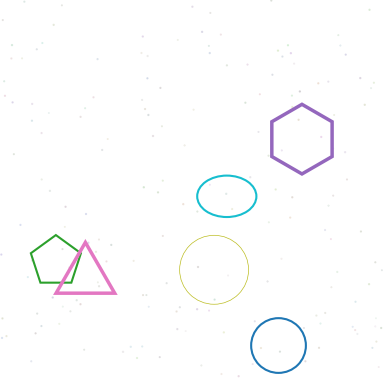[{"shape": "circle", "thickness": 1.5, "radius": 0.36, "center": [0.723, 0.103]}, {"shape": "pentagon", "thickness": 1.5, "radius": 0.34, "center": [0.145, 0.321]}, {"shape": "hexagon", "thickness": 2.5, "radius": 0.45, "center": [0.784, 0.639]}, {"shape": "triangle", "thickness": 2.5, "radius": 0.44, "center": [0.222, 0.282]}, {"shape": "circle", "thickness": 0.5, "radius": 0.45, "center": [0.556, 0.299]}, {"shape": "oval", "thickness": 1.5, "radius": 0.38, "center": [0.589, 0.49]}]